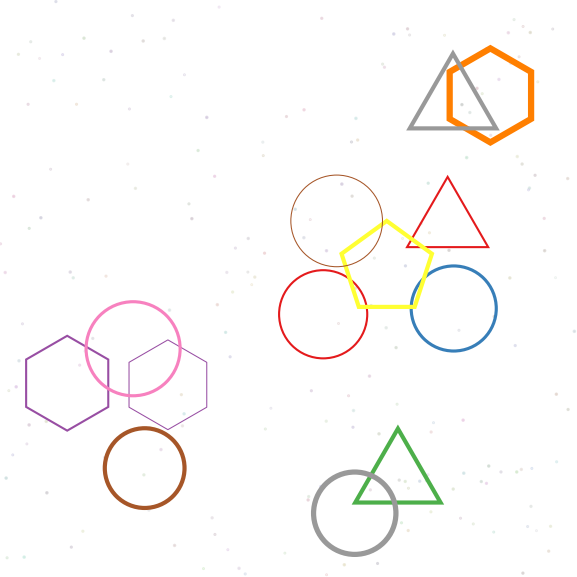[{"shape": "triangle", "thickness": 1, "radius": 0.41, "center": [0.775, 0.612]}, {"shape": "circle", "thickness": 1, "radius": 0.38, "center": [0.56, 0.455]}, {"shape": "circle", "thickness": 1.5, "radius": 0.37, "center": [0.786, 0.465]}, {"shape": "triangle", "thickness": 2, "radius": 0.43, "center": [0.689, 0.172]}, {"shape": "hexagon", "thickness": 1, "radius": 0.41, "center": [0.116, 0.336]}, {"shape": "hexagon", "thickness": 0.5, "radius": 0.39, "center": [0.291, 0.333]}, {"shape": "hexagon", "thickness": 3, "radius": 0.41, "center": [0.849, 0.834]}, {"shape": "pentagon", "thickness": 2, "radius": 0.41, "center": [0.67, 0.534]}, {"shape": "circle", "thickness": 2, "radius": 0.35, "center": [0.251, 0.189]}, {"shape": "circle", "thickness": 0.5, "radius": 0.4, "center": [0.583, 0.617]}, {"shape": "circle", "thickness": 1.5, "radius": 0.41, "center": [0.23, 0.395]}, {"shape": "circle", "thickness": 2.5, "radius": 0.36, "center": [0.614, 0.11]}, {"shape": "triangle", "thickness": 2, "radius": 0.43, "center": [0.784, 0.82]}]